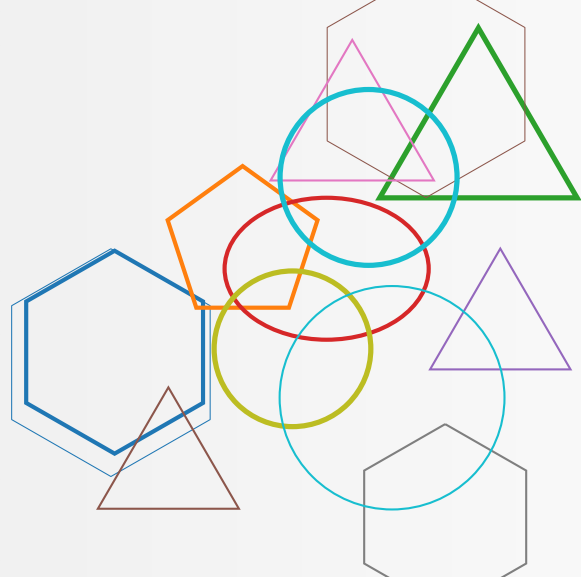[{"shape": "hexagon", "thickness": 2, "radius": 0.88, "center": [0.197, 0.389]}, {"shape": "hexagon", "thickness": 0.5, "radius": 0.99, "center": [0.191, 0.371]}, {"shape": "pentagon", "thickness": 2, "radius": 0.68, "center": [0.417, 0.576]}, {"shape": "triangle", "thickness": 2.5, "radius": 0.98, "center": [0.823, 0.755]}, {"shape": "oval", "thickness": 2, "radius": 0.88, "center": [0.562, 0.534]}, {"shape": "triangle", "thickness": 1, "radius": 0.7, "center": [0.861, 0.429]}, {"shape": "triangle", "thickness": 1, "radius": 0.7, "center": [0.29, 0.188]}, {"shape": "hexagon", "thickness": 0.5, "radius": 0.98, "center": [0.733, 0.853]}, {"shape": "triangle", "thickness": 1, "radius": 0.81, "center": [0.606, 0.768]}, {"shape": "hexagon", "thickness": 1, "radius": 0.8, "center": [0.766, 0.104]}, {"shape": "circle", "thickness": 2.5, "radius": 0.67, "center": [0.503, 0.395]}, {"shape": "circle", "thickness": 1, "radius": 0.97, "center": [0.675, 0.31]}, {"shape": "circle", "thickness": 2.5, "radius": 0.76, "center": [0.634, 0.692]}]